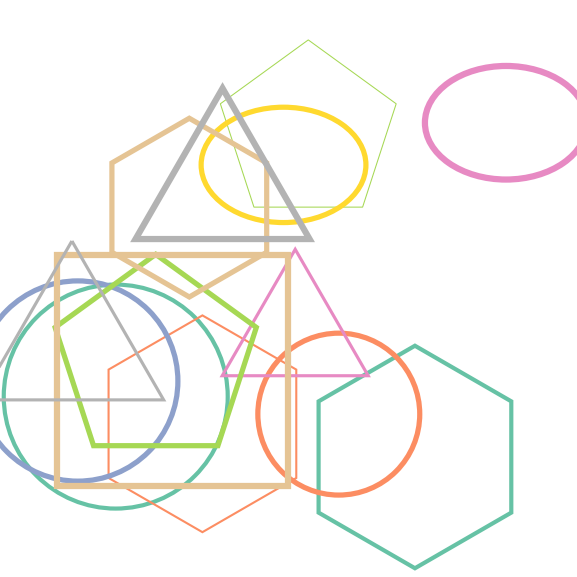[{"shape": "hexagon", "thickness": 2, "radius": 0.96, "center": [0.719, 0.208]}, {"shape": "circle", "thickness": 2, "radius": 0.97, "center": [0.2, 0.312]}, {"shape": "circle", "thickness": 2.5, "radius": 0.7, "center": [0.587, 0.282]}, {"shape": "hexagon", "thickness": 1, "radius": 0.94, "center": [0.351, 0.265]}, {"shape": "circle", "thickness": 2.5, "radius": 0.87, "center": [0.135, 0.339]}, {"shape": "triangle", "thickness": 1.5, "radius": 0.73, "center": [0.511, 0.421]}, {"shape": "oval", "thickness": 3, "radius": 0.7, "center": [0.876, 0.787]}, {"shape": "pentagon", "thickness": 2.5, "radius": 0.92, "center": [0.27, 0.376]}, {"shape": "pentagon", "thickness": 0.5, "radius": 0.8, "center": [0.534, 0.77]}, {"shape": "oval", "thickness": 2.5, "radius": 0.71, "center": [0.491, 0.714]}, {"shape": "hexagon", "thickness": 2.5, "radius": 0.77, "center": [0.328, 0.64]}, {"shape": "square", "thickness": 3, "radius": 1.0, "center": [0.298, 0.358]}, {"shape": "triangle", "thickness": 1.5, "radius": 0.92, "center": [0.125, 0.398]}, {"shape": "triangle", "thickness": 3, "radius": 0.87, "center": [0.385, 0.672]}]